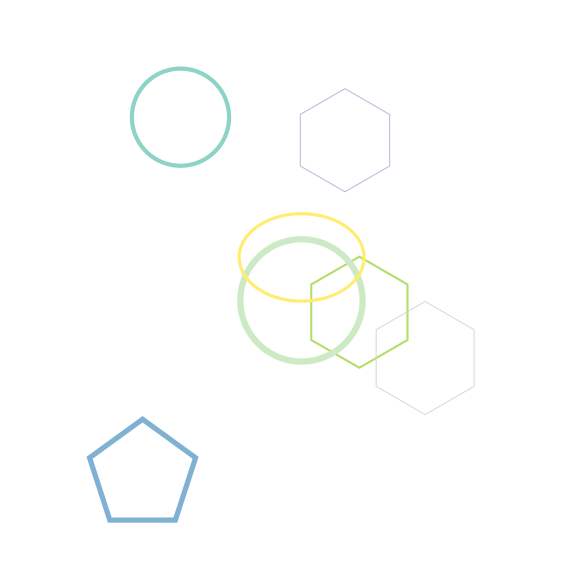[{"shape": "circle", "thickness": 2, "radius": 0.42, "center": [0.313, 0.796]}, {"shape": "hexagon", "thickness": 0.5, "radius": 0.45, "center": [0.597, 0.756]}, {"shape": "pentagon", "thickness": 2.5, "radius": 0.48, "center": [0.247, 0.177]}, {"shape": "hexagon", "thickness": 1, "radius": 0.48, "center": [0.622, 0.459]}, {"shape": "hexagon", "thickness": 0.5, "radius": 0.49, "center": [0.736, 0.379]}, {"shape": "circle", "thickness": 3, "radius": 0.53, "center": [0.522, 0.479]}, {"shape": "oval", "thickness": 1.5, "radius": 0.54, "center": [0.522, 0.553]}]